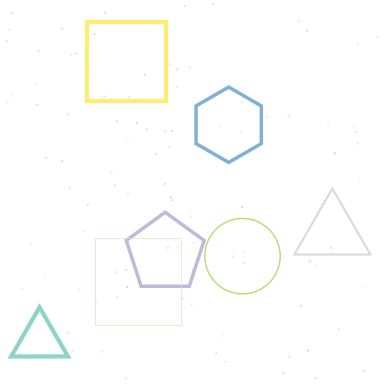[{"shape": "triangle", "thickness": 3, "radius": 0.43, "center": [0.103, 0.117]}, {"shape": "pentagon", "thickness": 2.5, "radius": 0.53, "center": [0.429, 0.342]}, {"shape": "hexagon", "thickness": 2.5, "radius": 0.49, "center": [0.594, 0.676]}, {"shape": "circle", "thickness": 1, "radius": 0.49, "center": [0.63, 0.335]}, {"shape": "triangle", "thickness": 1.5, "radius": 0.57, "center": [0.863, 0.396]}, {"shape": "square", "thickness": 0.5, "radius": 0.56, "center": [0.358, 0.268]}, {"shape": "square", "thickness": 3, "radius": 0.51, "center": [0.328, 0.841]}]